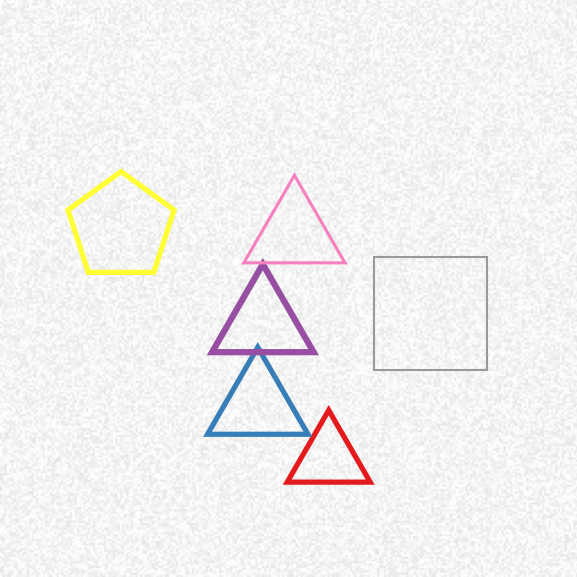[{"shape": "triangle", "thickness": 2.5, "radius": 0.42, "center": [0.569, 0.206]}, {"shape": "triangle", "thickness": 2.5, "radius": 0.5, "center": [0.446, 0.297]}, {"shape": "triangle", "thickness": 3, "radius": 0.51, "center": [0.455, 0.44]}, {"shape": "pentagon", "thickness": 2.5, "radius": 0.48, "center": [0.21, 0.606]}, {"shape": "triangle", "thickness": 1.5, "radius": 0.51, "center": [0.51, 0.595]}, {"shape": "square", "thickness": 1, "radius": 0.49, "center": [0.745, 0.456]}]